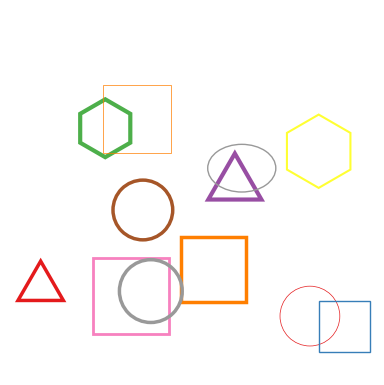[{"shape": "triangle", "thickness": 2.5, "radius": 0.34, "center": [0.106, 0.254]}, {"shape": "circle", "thickness": 0.5, "radius": 0.39, "center": [0.805, 0.179]}, {"shape": "square", "thickness": 1, "radius": 0.33, "center": [0.895, 0.152]}, {"shape": "hexagon", "thickness": 3, "radius": 0.38, "center": [0.273, 0.667]}, {"shape": "triangle", "thickness": 3, "radius": 0.4, "center": [0.61, 0.522]}, {"shape": "square", "thickness": 2.5, "radius": 0.42, "center": [0.554, 0.299]}, {"shape": "square", "thickness": 0.5, "radius": 0.44, "center": [0.356, 0.69]}, {"shape": "hexagon", "thickness": 1.5, "radius": 0.48, "center": [0.828, 0.607]}, {"shape": "circle", "thickness": 2.5, "radius": 0.39, "center": [0.371, 0.455]}, {"shape": "square", "thickness": 2, "radius": 0.49, "center": [0.34, 0.231]}, {"shape": "circle", "thickness": 2.5, "radius": 0.41, "center": [0.392, 0.244]}, {"shape": "oval", "thickness": 1, "radius": 0.44, "center": [0.628, 0.563]}]